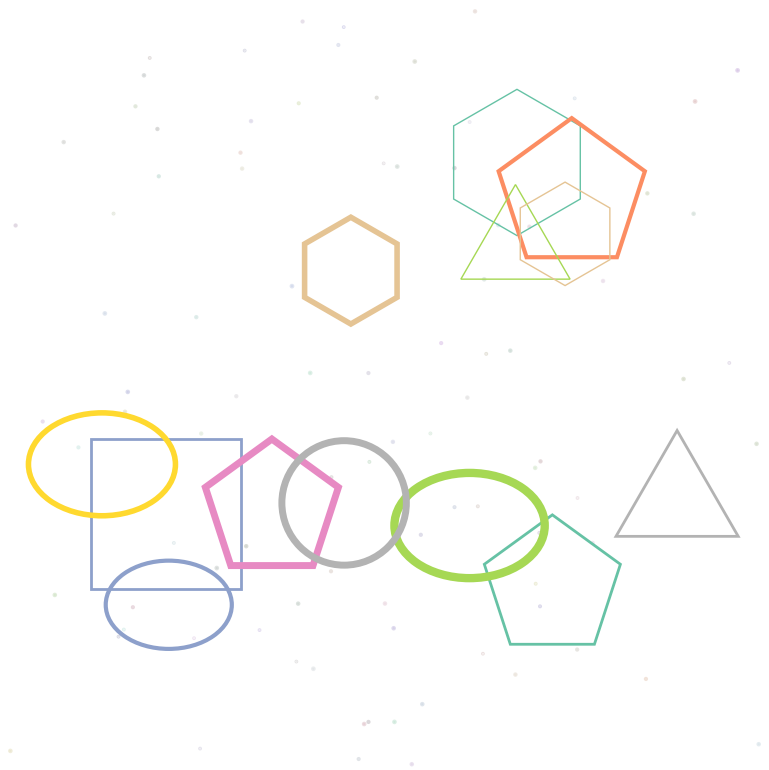[{"shape": "pentagon", "thickness": 1, "radius": 0.46, "center": [0.717, 0.238]}, {"shape": "hexagon", "thickness": 0.5, "radius": 0.47, "center": [0.671, 0.789]}, {"shape": "pentagon", "thickness": 1.5, "radius": 0.5, "center": [0.743, 0.747]}, {"shape": "square", "thickness": 1, "radius": 0.49, "center": [0.216, 0.333]}, {"shape": "oval", "thickness": 1.5, "radius": 0.41, "center": [0.219, 0.215]}, {"shape": "pentagon", "thickness": 2.5, "radius": 0.45, "center": [0.353, 0.339]}, {"shape": "triangle", "thickness": 0.5, "radius": 0.41, "center": [0.669, 0.678]}, {"shape": "oval", "thickness": 3, "radius": 0.49, "center": [0.61, 0.317]}, {"shape": "oval", "thickness": 2, "radius": 0.48, "center": [0.132, 0.397]}, {"shape": "hexagon", "thickness": 2, "radius": 0.35, "center": [0.456, 0.649]}, {"shape": "hexagon", "thickness": 0.5, "radius": 0.34, "center": [0.734, 0.696]}, {"shape": "triangle", "thickness": 1, "radius": 0.46, "center": [0.879, 0.349]}, {"shape": "circle", "thickness": 2.5, "radius": 0.4, "center": [0.447, 0.347]}]